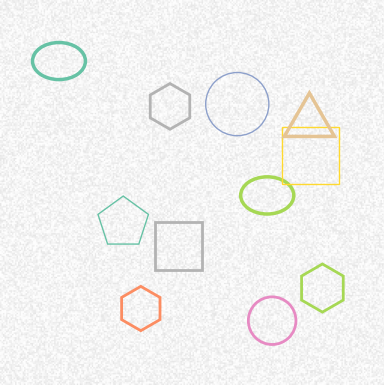[{"shape": "oval", "thickness": 2.5, "radius": 0.34, "center": [0.153, 0.841]}, {"shape": "pentagon", "thickness": 1, "radius": 0.34, "center": [0.32, 0.422]}, {"shape": "hexagon", "thickness": 2, "radius": 0.29, "center": [0.366, 0.199]}, {"shape": "circle", "thickness": 1, "radius": 0.41, "center": [0.616, 0.73]}, {"shape": "circle", "thickness": 2, "radius": 0.31, "center": [0.707, 0.167]}, {"shape": "oval", "thickness": 2.5, "radius": 0.34, "center": [0.694, 0.492]}, {"shape": "hexagon", "thickness": 2, "radius": 0.31, "center": [0.837, 0.252]}, {"shape": "square", "thickness": 1, "radius": 0.37, "center": [0.806, 0.597]}, {"shape": "triangle", "thickness": 2.5, "radius": 0.38, "center": [0.804, 0.683]}, {"shape": "hexagon", "thickness": 2, "radius": 0.3, "center": [0.442, 0.724]}, {"shape": "square", "thickness": 2, "radius": 0.31, "center": [0.464, 0.361]}]